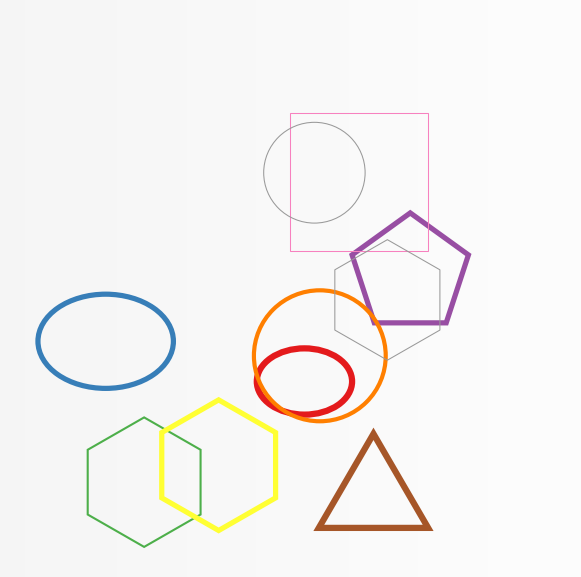[{"shape": "oval", "thickness": 3, "radius": 0.41, "center": [0.524, 0.339]}, {"shape": "oval", "thickness": 2.5, "radius": 0.58, "center": [0.182, 0.408]}, {"shape": "hexagon", "thickness": 1, "radius": 0.56, "center": [0.248, 0.164]}, {"shape": "pentagon", "thickness": 2.5, "radius": 0.53, "center": [0.706, 0.525]}, {"shape": "circle", "thickness": 2, "radius": 0.57, "center": [0.55, 0.383]}, {"shape": "hexagon", "thickness": 2.5, "radius": 0.57, "center": [0.376, 0.194]}, {"shape": "triangle", "thickness": 3, "radius": 0.54, "center": [0.643, 0.139]}, {"shape": "square", "thickness": 0.5, "radius": 0.59, "center": [0.617, 0.684]}, {"shape": "hexagon", "thickness": 0.5, "radius": 0.52, "center": [0.666, 0.48]}, {"shape": "circle", "thickness": 0.5, "radius": 0.44, "center": [0.541, 0.7]}]